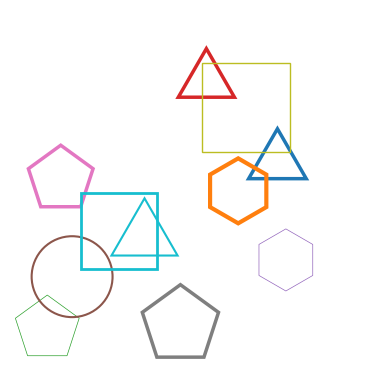[{"shape": "triangle", "thickness": 2.5, "radius": 0.43, "center": [0.721, 0.579]}, {"shape": "hexagon", "thickness": 3, "radius": 0.42, "center": [0.619, 0.504]}, {"shape": "pentagon", "thickness": 0.5, "radius": 0.44, "center": [0.123, 0.146]}, {"shape": "triangle", "thickness": 2.5, "radius": 0.42, "center": [0.536, 0.79]}, {"shape": "hexagon", "thickness": 0.5, "radius": 0.4, "center": [0.742, 0.325]}, {"shape": "circle", "thickness": 1.5, "radius": 0.53, "center": [0.187, 0.281]}, {"shape": "pentagon", "thickness": 2.5, "radius": 0.44, "center": [0.158, 0.534]}, {"shape": "pentagon", "thickness": 2.5, "radius": 0.52, "center": [0.469, 0.157]}, {"shape": "square", "thickness": 1, "radius": 0.57, "center": [0.639, 0.721]}, {"shape": "square", "thickness": 2, "radius": 0.49, "center": [0.309, 0.4]}, {"shape": "triangle", "thickness": 1.5, "radius": 0.5, "center": [0.375, 0.386]}]